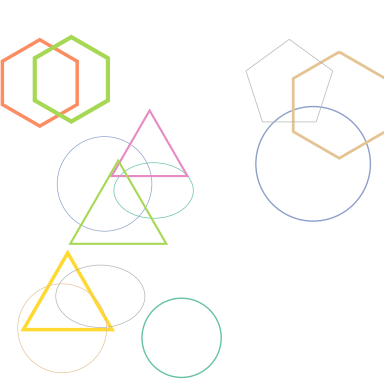[{"shape": "oval", "thickness": 0.5, "radius": 0.52, "center": [0.399, 0.505]}, {"shape": "circle", "thickness": 1, "radius": 0.51, "center": [0.472, 0.123]}, {"shape": "hexagon", "thickness": 2.5, "radius": 0.56, "center": [0.103, 0.785]}, {"shape": "circle", "thickness": 0.5, "radius": 0.61, "center": [0.272, 0.522]}, {"shape": "circle", "thickness": 1, "radius": 0.74, "center": [0.813, 0.574]}, {"shape": "triangle", "thickness": 1.5, "radius": 0.57, "center": [0.389, 0.6]}, {"shape": "triangle", "thickness": 1.5, "radius": 0.72, "center": [0.307, 0.439]}, {"shape": "hexagon", "thickness": 3, "radius": 0.55, "center": [0.185, 0.794]}, {"shape": "triangle", "thickness": 2.5, "radius": 0.66, "center": [0.176, 0.21]}, {"shape": "circle", "thickness": 0.5, "radius": 0.58, "center": [0.162, 0.147]}, {"shape": "hexagon", "thickness": 2, "radius": 0.69, "center": [0.881, 0.727]}, {"shape": "oval", "thickness": 0.5, "radius": 0.58, "center": [0.261, 0.23]}, {"shape": "pentagon", "thickness": 0.5, "radius": 0.59, "center": [0.752, 0.779]}]